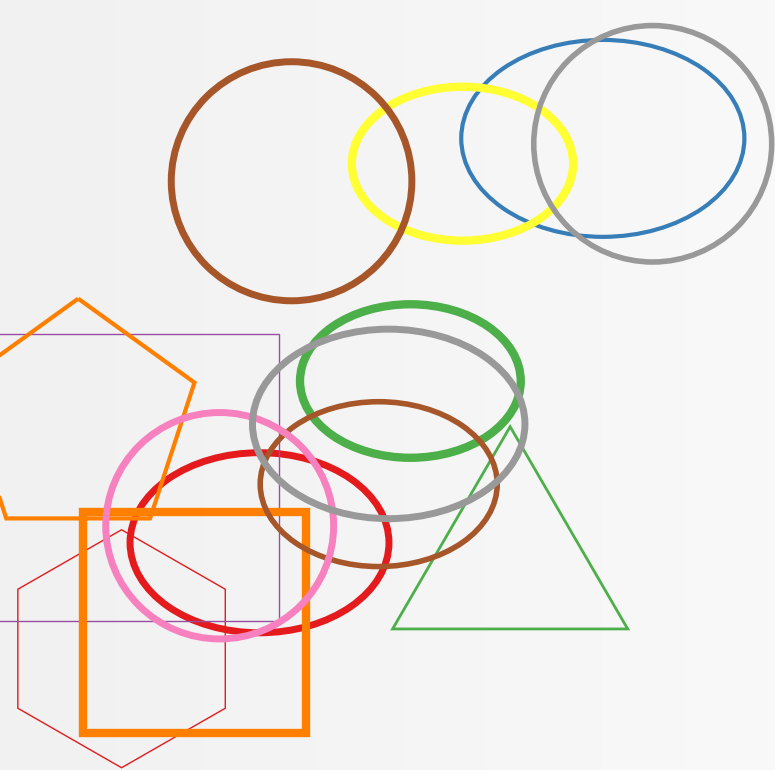[{"shape": "hexagon", "thickness": 0.5, "radius": 0.77, "center": [0.157, 0.157]}, {"shape": "oval", "thickness": 2.5, "radius": 0.84, "center": [0.335, 0.295]}, {"shape": "oval", "thickness": 1.5, "radius": 0.91, "center": [0.778, 0.82]}, {"shape": "oval", "thickness": 3, "radius": 0.71, "center": [0.53, 0.505]}, {"shape": "triangle", "thickness": 1, "radius": 0.88, "center": [0.658, 0.271]}, {"shape": "square", "thickness": 0.5, "radius": 0.93, "center": [0.173, 0.38]}, {"shape": "pentagon", "thickness": 1.5, "radius": 0.79, "center": [0.101, 0.454]}, {"shape": "square", "thickness": 3, "radius": 0.72, "center": [0.251, 0.191]}, {"shape": "oval", "thickness": 3, "radius": 0.71, "center": [0.597, 0.787]}, {"shape": "circle", "thickness": 2.5, "radius": 0.78, "center": [0.376, 0.765]}, {"shape": "oval", "thickness": 2, "radius": 0.76, "center": [0.489, 0.371]}, {"shape": "circle", "thickness": 2.5, "radius": 0.74, "center": [0.283, 0.317]}, {"shape": "oval", "thickness": 2.5, "radius": 0.88, "center": [0.502, 0.449]}, {"shape": "circle", "thickness": 2, "radius": 0.77, "center": [0.842, 0.813]}]